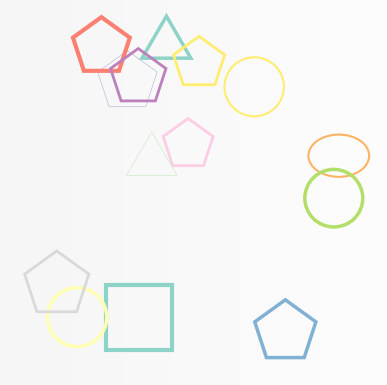[{"shape": "triangle", "thickness": 2.5, "radius": 0.36, "center": [0.429, 0.885]}, {"shape": "square", "thickness": 3, "radius": 0.43, "center": [0.36, 0.175]}, {"shape": "circle", "thickness": 2.5, "radius": 0.38, "center": [0.199, 0.176]}, {"shape": "pentagon", "thickness": 0.5, "radius": 0.4, "center": [0.329, 0.788]}, {"shape": "pentagon", "thickness": 3, "radius": 0.39, "center": [0.262, 0.878]}, {"shape": "pentagon", "thickness": 2.5, "radius": 0.41, "center": [0.736, 0.138]}, {"shape": "oval", "thickness": 1.5, "radius": 0.39, "center": [0.874, 0.596]}, {"shape": "circle", "thickness": 2.5, "radius": 0.37, "center": [0.861, 0.485]}, {"shape": "pentagon", "thickness": 2, "radius": 0.34, "center": [0.485, 0.624]}, {"shape": "pentagon", "thickness": 2, "radius": 0.44, "center": [0.146, 0.261]}, {"shape": "pentagon", "thickness": 2, "radius": 0.38, "center": [0.357, 0.799]}, {"shape": "triangle", "thickness": 0.5, "radius": 0.38, "center": [0.392, 0.582]}, {"shape": "circle", "thickness": 1.5, "radius": 0.38, "center": [0.656, 0.775]}, {"shape": "pentagon", "thickness": 2, "radius": 0.35, "center": [0.514, 0.836]}]